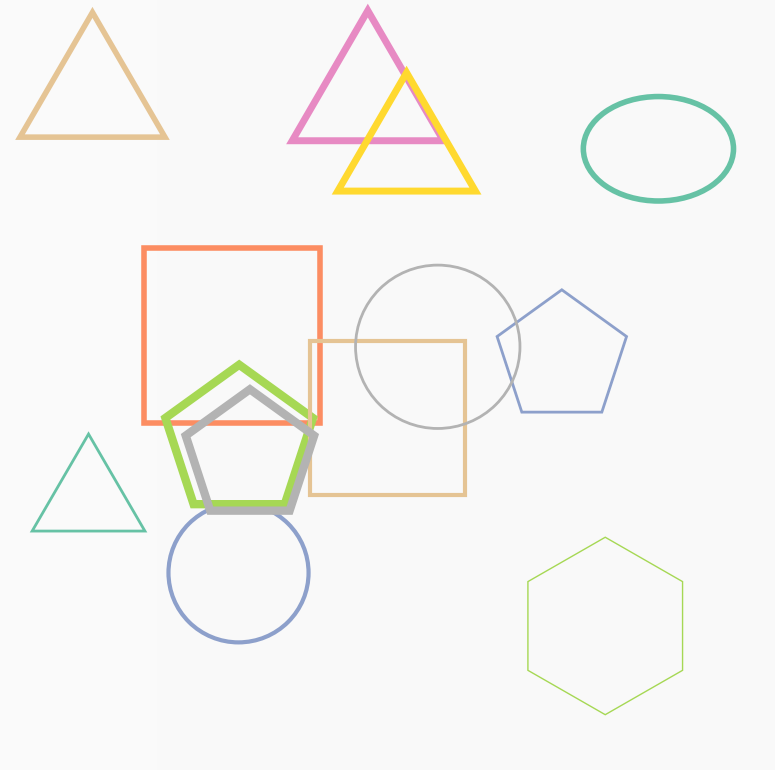[{"shape": "triangle", "thickness": 1, "radius": 0.42, "center": [0.114, 0.352]}, {"shape": "oval", "thickness": 2, "radius": 0.48, "center": [0.85, 0.807]}, {"shape": "square", "thickness": 2, "radius": 0.57, "center": [0.299, 0.564]}, {"shape": "pentagon", "thickness": 1, "radius": 0.44, "center": [0.725, 0.536]}, {"shape": "circle", "thickness": 1.5, "radius": 0.45, "center": [0.308, 0.256]}, {"shape": "triangle", "thickness": 2.5, "radius": 0.56, "center": [0.475, 0.874]}, {"shape": "pentagon", "thickness": 3, "radius": 0.5, "center": [0.309, 0.426]}, {"shape": "hexagon", "thickness": 0.5, "radius": 0.58, "center": [0.781, 0.187]}, {"shape": "triangle", "thickness": 2.5, "radius": 0.51, "center": [0.525, 0.803]}, {"shape": "triangle", "thickness": 2, "radius": 0.54, "center": [0.119, 0.876]}, {"shape": "square", "thickness": 1.5, "radius": 0.5, "center": [0.5, 0.457]}, {"shape": "pentagon", "thickness": 3, "radius": 0.44, "center": [0.322, 0.407]}, {"shape": "circle", "thickness": 1, "radius": 0.53, "center": [0.565, 0.55]}]